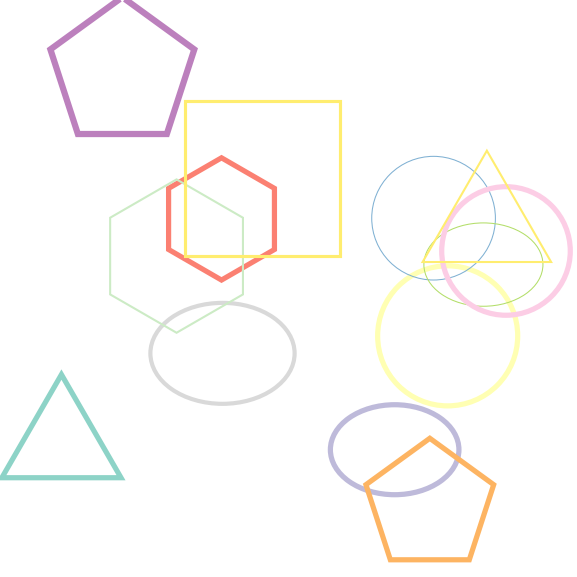[{"shape": "triangle", "thickness": 2.5, "radius": 0.6, "center": [0.106, 0.231]}, {"shape": "circle", "thickness": 2.5, "radius": 0.61, "center": [0.775, 0.418]}, {"shape": "oval", "thickness": 2.5, "radius": 0.56, "center": [0.683, 0.22]}, {"shape": "hexagon", "thickness": 2.5, "radius": 0.53, "center": [0.384, 0.62]}, {"shape": "circle", "thickness": 0.5, "radius": 0.54, "center": [0.751, 0.621]}, {"shape": "pentagon", "thickness": 2.5, "radius": 0.58, "center": [0.744, 0.124]}, {"shape": "oval", "thickness": 0.5, "radius": 0.52, "center": [0.837, 0.541]}, {"shape": "circle", "thickness": 2.5, "radius": 0.56, "center": [0.876, 0.565]}, {"shape": "oval", "thickness": 2, "radius": 0.62, "center": [0.385, 0.387]}, {"shape": "pentagon", "thickness": 3, "radius": 0.65, "center": [0.212, 0.873]}, {"shape": "hexagon", "thickness": 1, "radius": 0.66, "center": [0.306, 0.556]}, {"shape": "triangle", "thickness": 1, "radius": 0.64, "center": [0.843, 0.61]}, {"shape": "square", "thickness": 1.5, "radius": 0.67, "center": [0.454, 0.69]}]